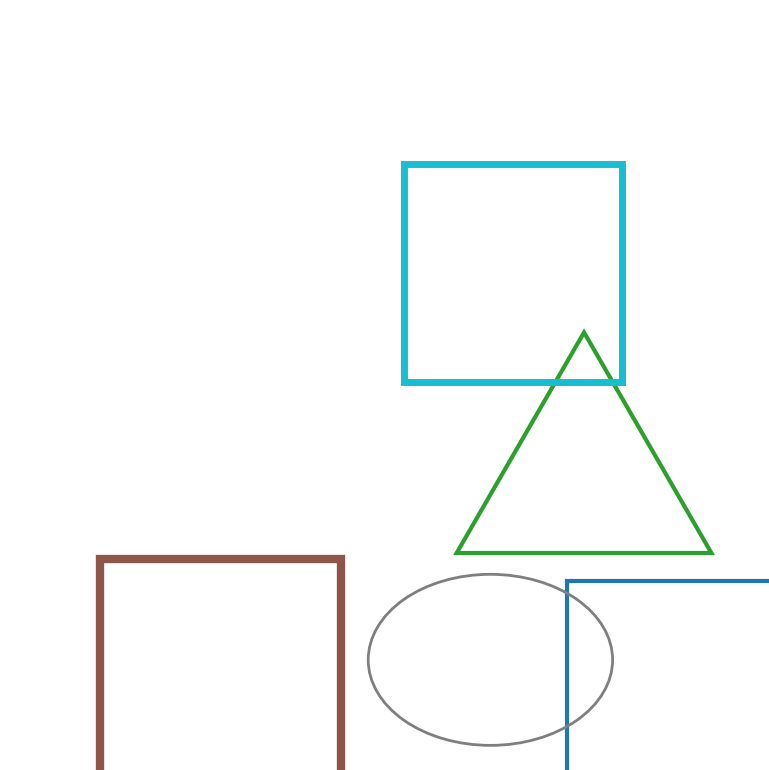[{"shape": "square", "thickness": 1.5, "radius": 0.72, "center": [0.881, 0.101]}, {"shape": "triangle", "thickness": 1.5, "radius": 0.95, "center": [0.759, 0.377]}, {"shape": "square", "thickness": 3, "radius": 0.78, "center": [0.287, 0.117]}, {"shape": "oval", "thickness": 1, "radius": 0.79, "center": [0.637, 0.143]}, {"shape": "square", "thickness": 2.5, "radius": 0.71, "center": [0.666, 0.646]}]